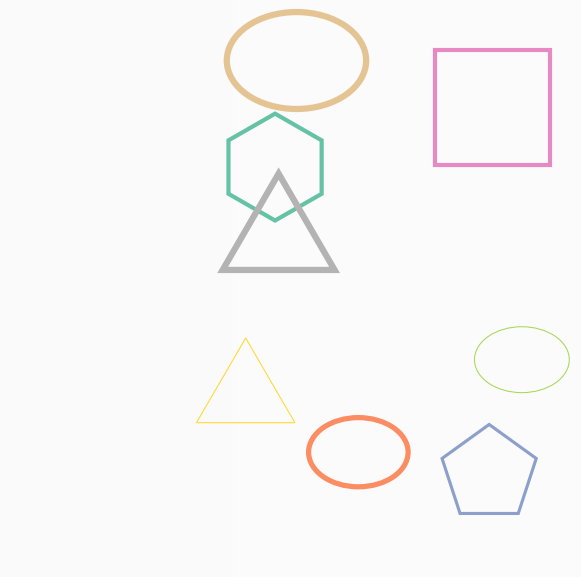[{"shape": "hexagon", "thickness": 2, "radius": 0.46, "center": [0.473, 0.71]}, {"shape": "oval", "thickness": 2.5, "radius": 0.43, "center": [0.617, 0.216]}, {"shape": "pentagon", "thickness": 1.5, "radius": 0.43, "center": [0.842, 0.179]}, {"shape": "square", "thickness": 2, "radius": 0.5, "center": [0.847, 0.813]}, {"shape": "oval", "thickness": 0.5, "radius": 0.41, "center": [0.898, 0.376]}, {"shape": "triangle", "thickness": 0.5, "radius": 0.49, "center": [0.423, 0.316]}, {"shape": "oval", "thickness": 3, "radius": 0.6, "center": [0.51, 0.894]}, {"shape": "triangle", "thickness": 3, "radius": 0.56, "center": [0.479, 0.587]}]